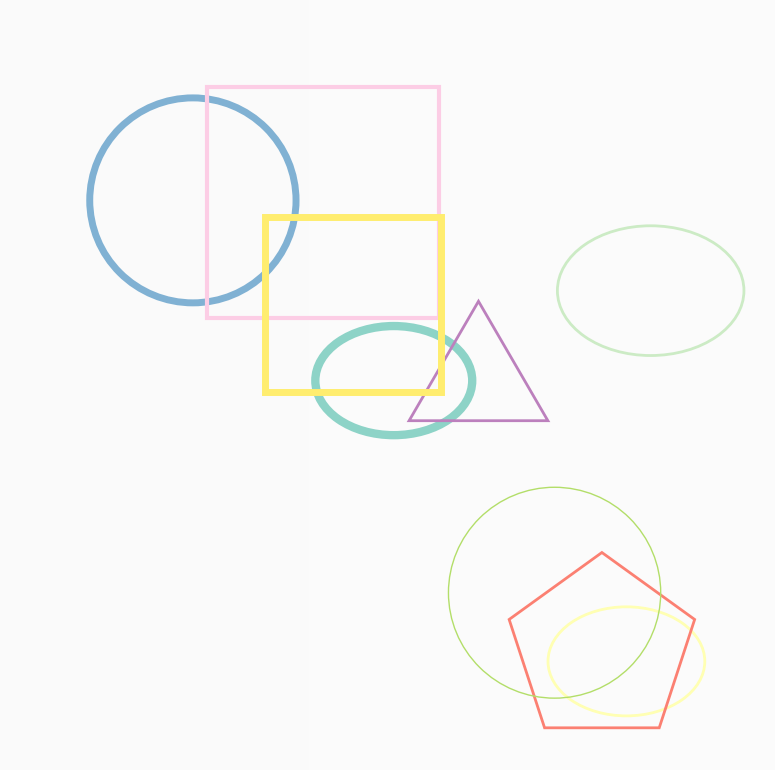[{"shape": "oval", "thickness": 3, "radius": 0.51, "center": [0.508, 0.506]}, {"shape": "oval", "thickness": 1, "radius": 0.51, "center": [0.808, 0.141]}, {"shape": "pentagon", "thickness": 1, "radius": 0.63, "center": [0.777, 0.157]}, {"shape": "circle", "thickness": 2.5, "radius": 0.67, "center": [0.249, 0.74]}, {"shape": "circle", "thickness": 0.5, "radius": 0.68, "center": [0.716, 0.23]}, {"shape": "square", "thickness": 1.5, "radius": 0.75, "center": [0.417, 0.737]}, {"shape": "triangle", "thickness": 1, "radius": 0.52, "center": [0.617, 0.505]}, {"shape": "oval", "thickness": 1, "radius": 0.6, "center": [0.84, 0.623]}, {"shape": "square", "thickness": 2.5, "radius": 0.57, "center": [0.456, 0.604]}]